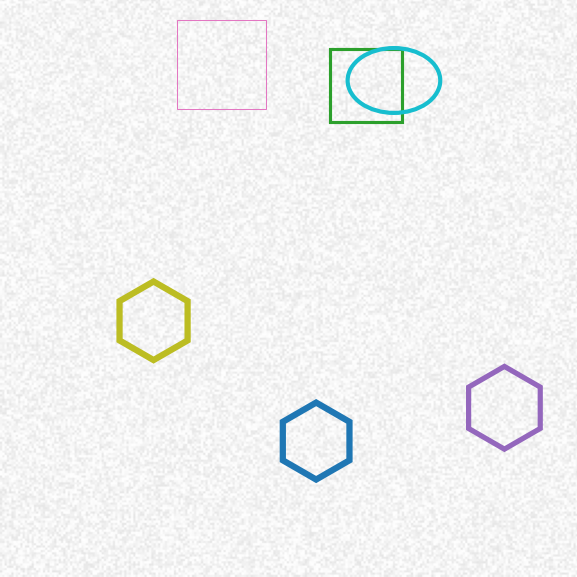[{"shape": "hexagon", "thickness": 3, "radius": 0.33, "center": [0.547, 0.235]}, {"shape": "square", "thickness": 1.5, "radius": 0.32, "center": [0.634, 0.851]}, {"shape": "hexagon", "thickness": 2.5, "radius": 0.36, "center": [0.873, 0.293]}, {"shape": "square", "thickness": 0.5, "radius": 0.39, "center": [0.383, 0.887]}, {"shape": "hexagon", "thickness": 3, "radius": 0.34, "center": [0.266, 0.444]}, {"shape": "oval", "thickness": 2, "radius": 0.4, "center": [0.682, 0.86]}]